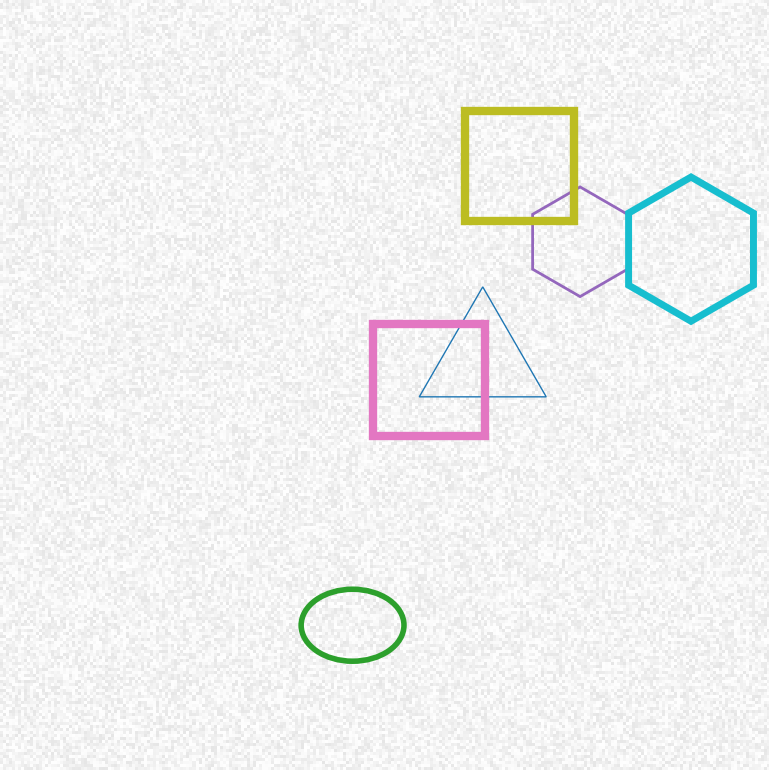[{"shape": "triangle", "thickness": 0.5, "radius": 0.48, "center": [0.627, 0.532]}, {"shape": "oval", "thickness": 2, "radius": 0.33, "center": [0.458, 0.188]}, {"shape": "hexagon", "thickness": 1, "radius": 0.36, "center": [0.753, 0.686]}, {"shape": "square", "thickness": 3, "radius": 0.36, "center": [0.557, 0.506]}, {"shape": "square", "thickness": 3, "radius": 0.36, "center": [0.675, 0.785]}, {"shape": "hexagon", "thickness": 2.5, "radius": 0.47, "center": [0.897, 0.676]}]